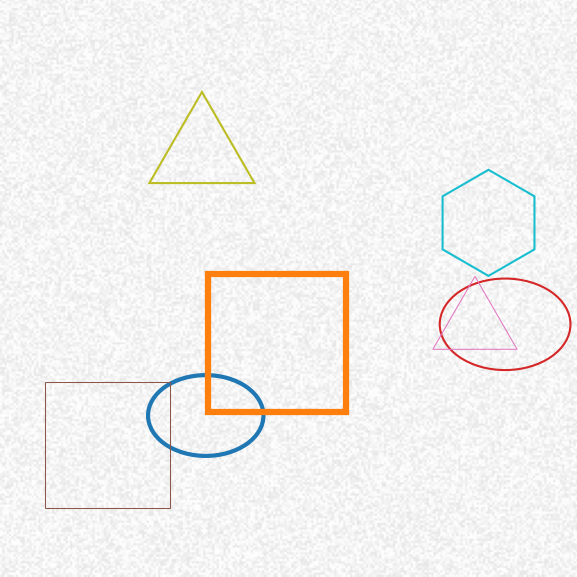[{"shape": "oval", "thickness": 2, "radius": 0.5, "center": [0.356, 0.28]}, {"shape": "square", "thickness": 3, "radius": 0.6, "center": [0.479, 0.405]}, {"shape": "oval", "thickness": 1, "radius": 0.57, "center": [0.875, 0.438]}, {"shape": "square", "thickness": 0.5, "radius": 0.54, "center": [0.186, 0.228]}, {"shape": "triangle", "thickness": 0.5, "radius": 0.42, "center": [0.822, 0.436]}, {"shape": "triangle", "thickness": 1, "radius": 0.53, "center": [0.35, 0.735]}, {"shape": "hexagon", "thickness": 1, "radius": 0.46, "center": [0.846, 0.613]}]